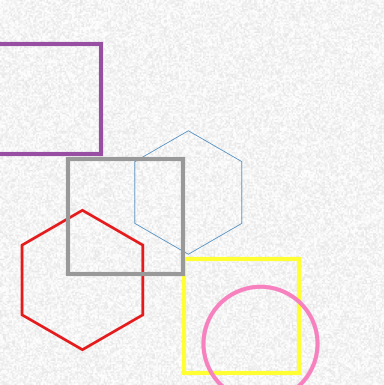[{"shape": "hexagon", "thickness": 2, "radius": 0.91, "center": [0.214, 0.273]}, {"shape": "hexagon", "thickness": 0.5, "radius": 0.8, "center": [0.489, 0.5]}, {"shape": "square", "thickness": 3, "radius": 0.72, "center": [0.119, 0.743]}, {"shape": "square", "thickness": 3, "radius": 0.74, "center": [0.627, 0.179]}, {"shape": "circle", "thickness": 3, "radius": 0.74, "center": [0.677, 0.107]}, {"shape": "square", "thickness": 3, "radius": 0.75, "center": [0.326, 0.438]}]